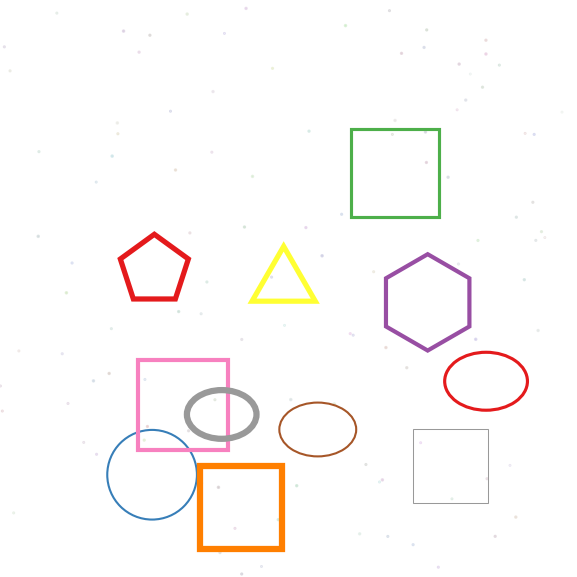[{"shape": "oval", "thickness": 1.5, "radius": 0.36, "center": [0.842, 0.339]}, {"shape": "pentagon", "thickness": 2.5, "radius": 0.31, "center": [0.267, 0.532]}, {"shape": "circle", "thickness": 1, "radius": 0.39, "center": [0.263, 0.177]}, {"shape": "square", "thickness": 1.5, "radius": 0.38, "center": [0.684, 0.7]}, {"shape": "hexagon", "thickness": 2, "radius": 0.42, "center": [0.741, 0.476]}, {"shape": "square", "thickness": 3, "radius": 0.36, "center": [0.417, 0.121]}, {"shape": "triangle", "thickness": 2.5, "radius": 0.32, "center": [0.491, 0.509]}, {"shape": "oval", "thickness": 1, "radius": 0.33, "center": [0.55, 0.255]}, {"shape": "square", "thickness": 2, "radius": 0.39, "center": [0.317, 0.298]}, {"shape": "square", "thickness": 0.5, "radius": 0.32, "center": [0.78, 0.192]}, {"shape": "oval", "thickness": 3, "radius": 0.3, "center": [0.384, 0.281]}]